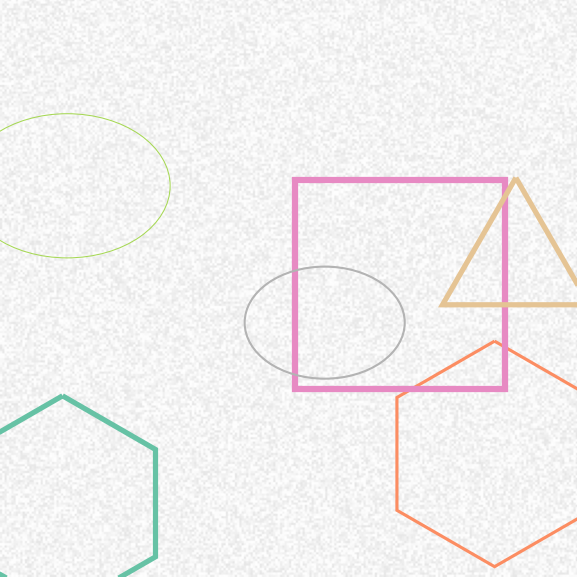[{"shape": "hexagon", "thickness": 2.5, "radius": 0.93, "center": [0.108, 0.128]}, {"shape": "hexagon", "thickness": 1.5, "radius": 0.98, "center": [0.856, 0.213]}, {"shape": "square", "thickness": 3, "radius": 0.91, "center": [0.693, 0.506]}, {"shape": "oval", "thickness": 0.5, "radius": 0.89, "center": [0.116, 0.677]}, {"shape": "triangle", "thickness": 2.5, "radius": 0.73, "center": [0.893, 0.545]}, {"shape": "oval", "thickness": 1, "radius": 0.69, "center": [0.562, 0.44]}]